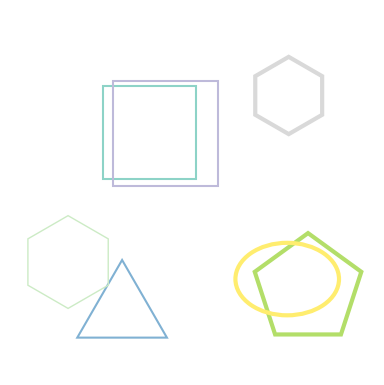[{"shape": "square", "thickness": 1.5, "radius": 0.6, "center": [0.389, 0.655]}, {"shape": "square", "thickness": 1.5, "radius": 0.68, "center": [0.43, 0.653]}, {"shape": "triangle", "thickness": 1.5, "radius": 0.67, "center": [0.317, 0.19]}, {"shape": "pentagon", "thickness": 3, "radius": 0.73, "center": [0.8, 0.249]}, {"shape": "hexagon", "thickness": 3, "radius": 0.5, "center": [0.75, 0.752]}, {"shape": "hexagon", "thickness": 1, "radius": 0.6, "center": [0.177, 0.319]}, {"shape": "oval", "thickness": 3, "radius": 0.67, "center": [0.746, 0.275]}]